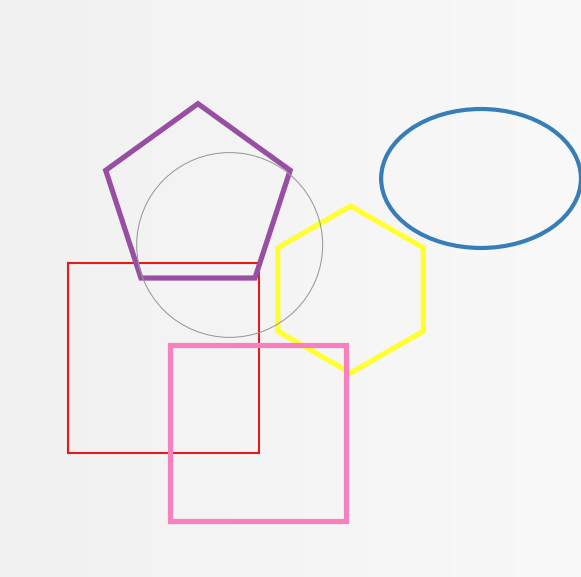[{"shape": "square", "thickness": 1, "radius": 0.82, "center": [0.281, 0.379]}, {"shape": "oval", "thickness": 2, "radius": 0.86, "center": [0.828, 0.69]}, {"shape": "pentagon", "thickness": 2.5, "radius": 0.83, "center": [0.341, 0.653]}, {"shape": "hexagon", "thickness": 2.5, "radius": 0.72, "center": [0.603, 0.498]}, {"shape": "square", "thickness": 2.5, "radius": 0.76, "center": [0.444, 0.25]}, {"shape": "circle", "thickness": 0.5, "radius": 0.8, "center": [0.395, 0.575]}]